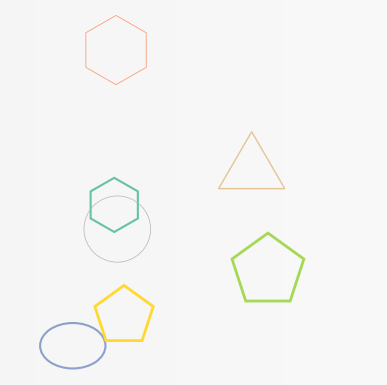[{"shape": "hexagon", "thickness": 1.5, "radius": 0.35, "center": [0.295, 0.468]}, {"shape": "hexagon", "thickness": 0.5, "radius": 0.45, "center": [0.299, 0.87]}, {"shape": "oval", "thickness": 1.5, "radius": 0.42, "center": [0.188, 0.102]}, {"shape": "pentagon", "thickness": 2, "radius": 0.49, "center": [0.691, 0.297]}, {"shape": "pentagon", "thickness": 2, "radius": 0.4, "center": [0.32, 0.179]}, {"shape": "triangle", "thickness": 1, "radius": 0.49, "center": [0.65, 0.559]}, {"shape": "circle", "thickness": 0.5, "radius": 0.43, "center": [0.303, 0.405]}]